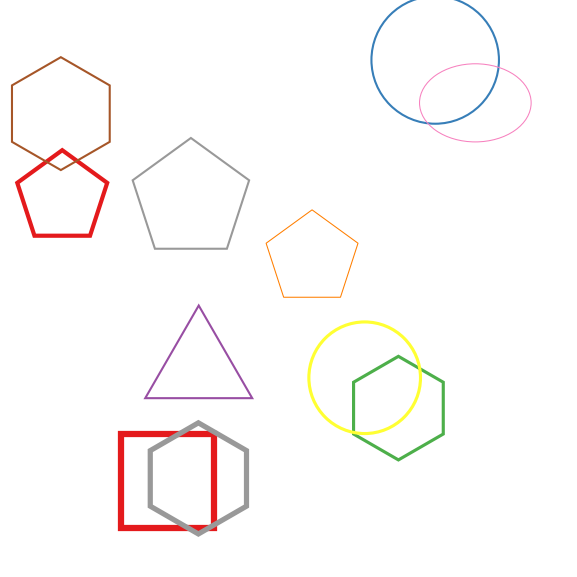[{"shape": "square", "thickness": 3, "radius": 0.41, "center": [0.29, 0.166]}, {"shape": "pentagon", "thickness": 2, "radius": 0.41, "center": [0.108, 0.657]}, {"shape": "circle", "thickness": 1, "radius": 0.55, "center": [0.754, 0.895]}, {"shape": "hexagon", "thickness": 1.5, "radius": 0.45, "center": [0.69, 0.292]}, {"shape": "triangle", "thickness": 1, "radius": 0.53, "center": [0.344, 0.363]}, {"shape": "pentagon", "thickness": 0.5, "radius": 0.42, "center": [0.54, 0.552]}, {"shape": "circle", "thickness": 1.5, "radius": 0.48, "center": [0.631, 0.345]}, {"shape": "hexagon", "thickness": 1, "radius": 0.49, "center": [0.105, 0.802]}, {"shape": "oval", "thickness": 0.5, "radius": 0.48, "center": [0.823, 0.821]}, {"shape": "pentagon", "thickness": 1, "radius": 0.53, "center": [0.331, 0.654]}, {"shape": "hexagon", "thickness": 2.5, "radius": 0.48, "center": [0.344, 0.171]}]